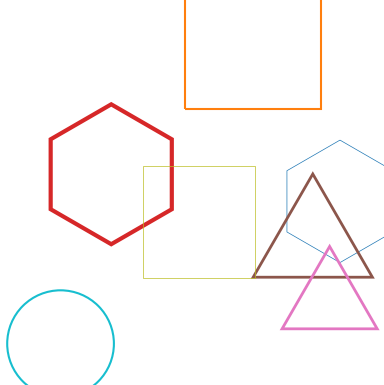[{"shape": "hexagon", "thickness": 0.5, "radius": 0.8, "center": [0.883, 0.477]}, {"shape": "square", "thickness": 1.5, "radius": 0.88, "center": [0.657, 0.893]}, {"shape": "hexagon", "thickness": 3, "radius": 0.91, "center": [0.289, 0.547]}, {"shape": "triangle", "thickness": 2, "radius": 0.89, "center": [0.812, 0.369]}, {"shape": "triangle", "thickness": 2, "radius": 0.71, "center": [0.856, 0.217]}, {"shape": "square", "thickness": 0.5, "radius": 0.73, "center": [0.517, 0.423]}, {"shape": "circle", "thickness": 1.5, "radius": 0.69, "center": [0.157, 0.107]}]